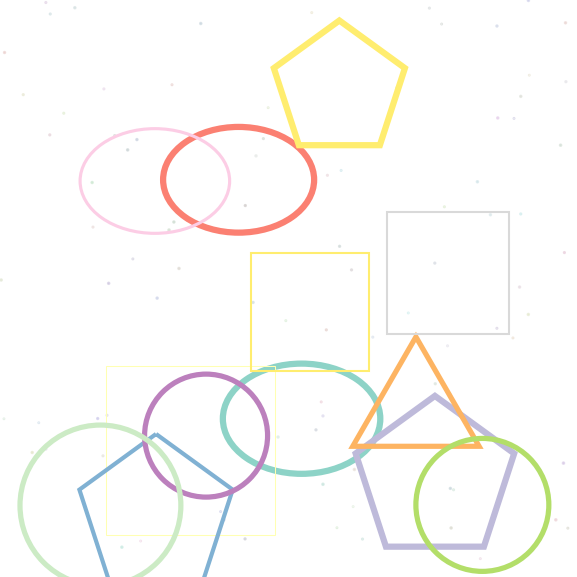[{"shape": "oval", "thickness": 3, "radius": 0.68, "center": [0.522, 0.274]}, {"shape": "square", "thickness": 0.5, "radius": 0.73, "center": [0.33, 0.219]}, {"shape": "pentagon", "thickness": 3, "radius": 0.72, "center": [0.753, 0.169]}, {"shape": "oval", "thickness": 3, "radius": 0.65, "center": [0.413, 0.688]}, {"shape": "pentagon", "thickness": 2, "radius": 0.7, "center": [0.27, 0.108]}, {"shape": "triangle", "thickness": 2.5, "radius": 0.63, "center": [0.72, 0.289]}, {"shape": "circle", "thickness": 2.5, "radius": 0.58, "center": [0.835, 0.125]}, {"shape": "oval", "thickness": 1.5, "radius": 0.65, "center": [0.268, 0.686]}, {"shape": "square", "thickness": 1, "radius": 0.53, "center": [0.776, 0.526]}, {"shape": "circle", "thickness": 2.5, "radius": 0.53, "center": [0.357, 0.245]}, {"shape": "circle", "thickness": 2.5, "radius": 0.7, "center": [0.174, 0.124]}, {"shape": "square", "thickness": 1, "radius": 0.51, "center": [0.536, 0.459]}, {"shape": "pentagon", "thickness": 3, "radius": 0.6, "center": [0.588, 0.844]}]